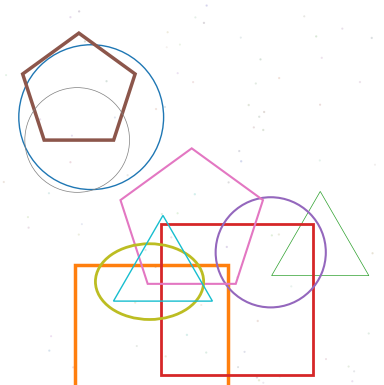[{"shape": "circle", "thickness": 1, "radius": 0.94, "center": [0.237, 0.696]}, {"shape": "square", "thickness": 2.5, "radius": 0.99, "center": [0.393, 0.113]}, {"shape": "triangle", "thickness": 0.5, "radius": 0.73, "center": [0.832, 0.357]}, {"shape": "square", "thickness": 2, "radius": 0.98, "center": [0.616, 0.223]}, {"shape": "circle", "thickness": 1.5, "radius": 0.72, "center": [0.703, 0.345]}, {"shape": "pentagon", "thickness": 2.5, "radius": 0.77, "center": [0.205, 0.76]}, {"shape": "pentagon", "thickness": 1.5, "radius": 0.97, "center": [0.498, 0.42]}, {"shape": "circle", "thickness": 0.5, "radius": 0.68, "center": [0.2, 0.636]}, {"shape": "oval", "thickness": 2, "radius": 0.7, "center": [0.388, 0.269]}, {"shape": "triangle", "thickness": 1, "radius": 0.74, "center": [0.423, 0.292]}]